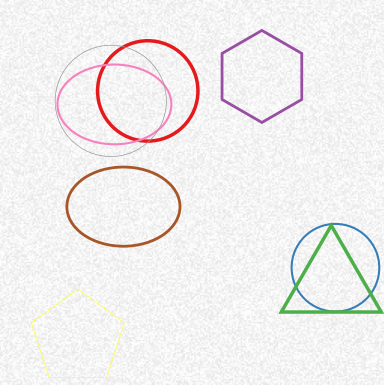[{"shape": "circle", "thickness": 2.5, "radius": 0.65, "center": [0.384, 0.764]}, {"shape": "circle", "thickness": 1.5, "radius": 0.57, "center": [0.871, 0.305]}, {"shape": "triangle", "thickness": 2.5, "radius": 0.75, "center": [0.86, 0.264]}, {"shape": "hexagon", "thickness": 2, "radius": 0.6, "center": [0.68, 0.801]}, {"shape": "pentagon", "thickness": 0.5, "radius": 0.63, "center": [0.202, 0.122]}, {"shape": "oval", "thickness": 2, "radius": 0.73, "center": [0.321, 0.463]}, {"shape": "oval", "thickness": 1.5, "radius": 0.74, "center": [0.297, 0.729]}, {"shape": "circle", "thickness": 0.5, "radius": 0.72, "center": [0.288, 0.738]}]